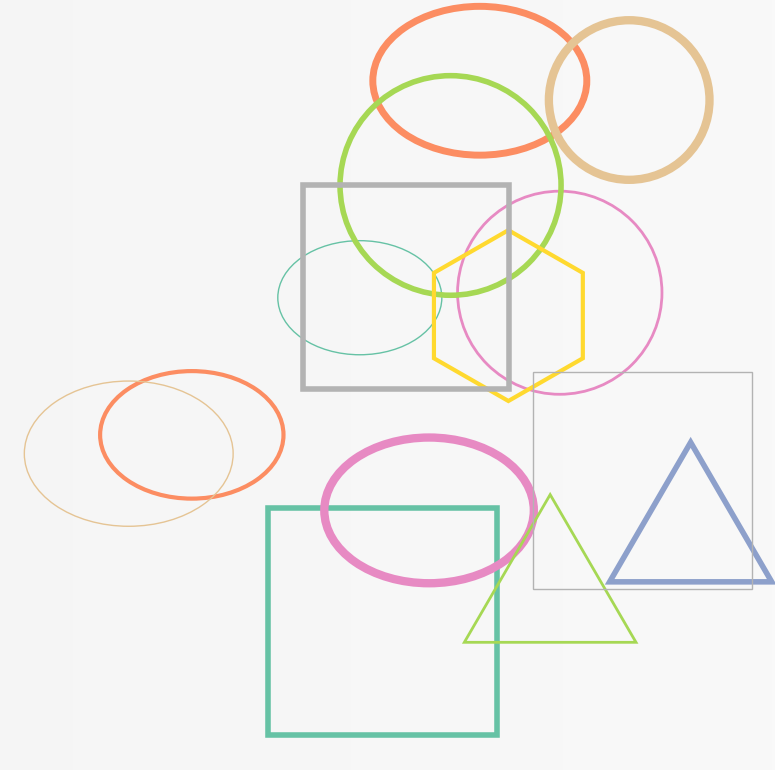[{"shape": "square", "thickness": 2, "radius": 0.74, "center": [0.494, 0.193]}, {"shape": "oval", "thickness": 0.5, "radius": 0.53, "center": [0.464, 0.613]}, {"shape": "oval", "thickness": 1.5, "radius": 0.59, "center": [0.247, 0.435]}, {"shape": "oval", "thickness": 2.5, "radius": 0.69, "center": [0.619, 0.895]}, {"shape": "triangle", "thickness": 2, "radius": 0.6, "center": [0.891, 0.305]}, {"shape": "circle", "thickness": 1, "radius": 0.66, "center": [0.722, 0.62]}, {"shape": "oval", "thickness": 3, "radius": 0.68, "center": [0.554, 0.337]}, {"shape": "triangle", "thickness": 1, "radius": 0.64, "center": [0.71, 0.23]}, {"shape": "circle", "thickness": 2, "radius": 0.71, "center": [0.581, 0.759]}, {"shape": "hexagon", "thickness": 1.5, "radius": 0.55, "center": [0.656, 0.59]}, {"shape": "oval", "thickness": 0.5, "radius": 0.67, "center": [0.166, 0.411]}, {"shape": "circle", "thickness": 3, "radius": 0.52, "center": [0.812, 0.87]}, {"shape": "square", "thickness": 0.5, "radius": 0.71, "center": [0.83, 0.376]}, {"shape": "square", "thickness": 2, "radius": 0.66, "center": [0.523, 0.627]}]